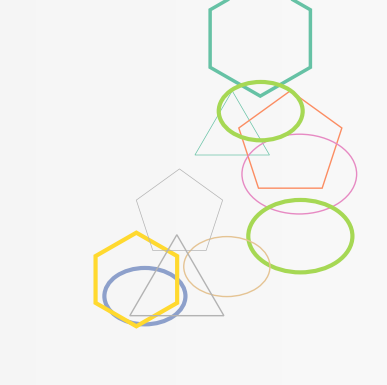[{"shape": "hexagon", "thickness": 2.5, "radius": 0.75, "center": [0.672, 0.9]}, {"shape": "triangle", "thickness": 0.5, "radius": 0.56, "center": [0.599, 0.653]}, {"shape": "pentagon", "thickness": 1, "radius": 0.7, "center": [0.749, 0.624]}, {"shape": "oval", "thickness": 3, "radius": 0.52, "center": [0.374, 0.231]}, {"shape": "oval", "thickness": 1, "radius": 0.74, "center": [0.772, 0.548]}, {"shape": "oval", "thickness": 3, "radius": 0.54, "center": [0.673, 0.711]}, {"shape": "oval", "thickness": 3, "radius": 0.67, "center": [0.775, 0.387]}, {"shape": "hexagon", "thickness": 3, "radius": 0.61, "center": [0.352, 0.274]}, {"shape": "oval", "thickness": 1, "radius": 0.56, "center": [0.585, 0.308]}, {"shape": "triangle", "thickness": 1, "radius": 0.7, "center": [0.456, 0.25]}, {"shape": "pentagon", "thickness": 0.5, "radius": 0.59, "center": [0.463, 0.444]}]